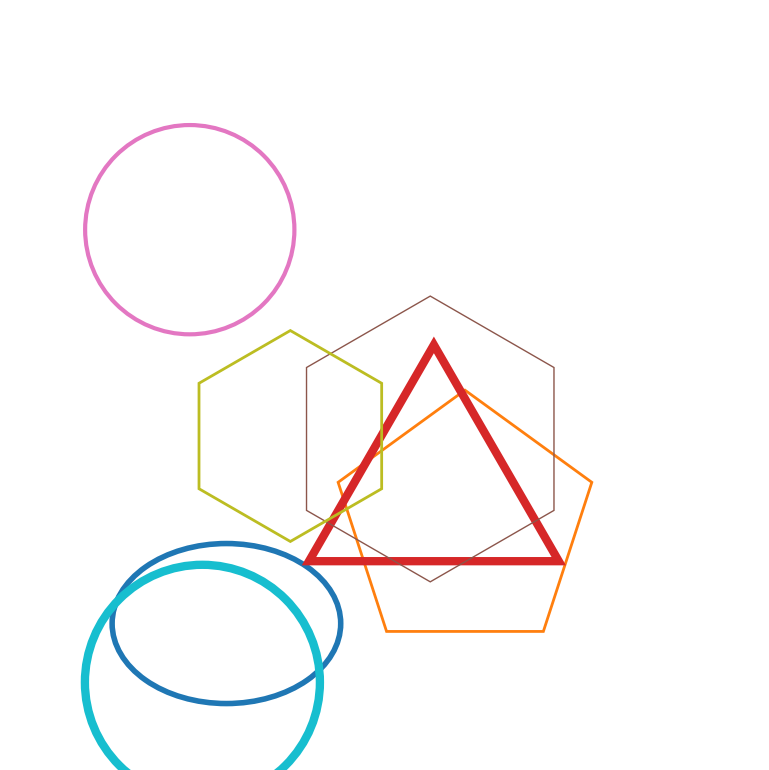[{"shape": "oval", "thickness": 2, "radius": 0.74, "center": [0.294, 0.19]}, {"shape": "pentagon", "thickness": 1, "radius": 0.87, "center": [0.604, 0.32]}, {"shape": "triangle", "thickness": 3, "radius": 0.94, "center": [0.563, 0.365]}, {"shape": "hexagon", "thickness": 0.5, "radius": 0.93, "center": [0.559, 0.43]}, {"shape": "circle", "thickness": 1.5, "radius": 0.68, "center": [0.246, 0.702]}, {"shape": "hexagon", "thickness": 1, "radius": 0.68, "center": [0.377, 0.434]}, {"shape": "circle", "thickness": 3, "radius": 0.76, "center": [0.263, 0.114]}]